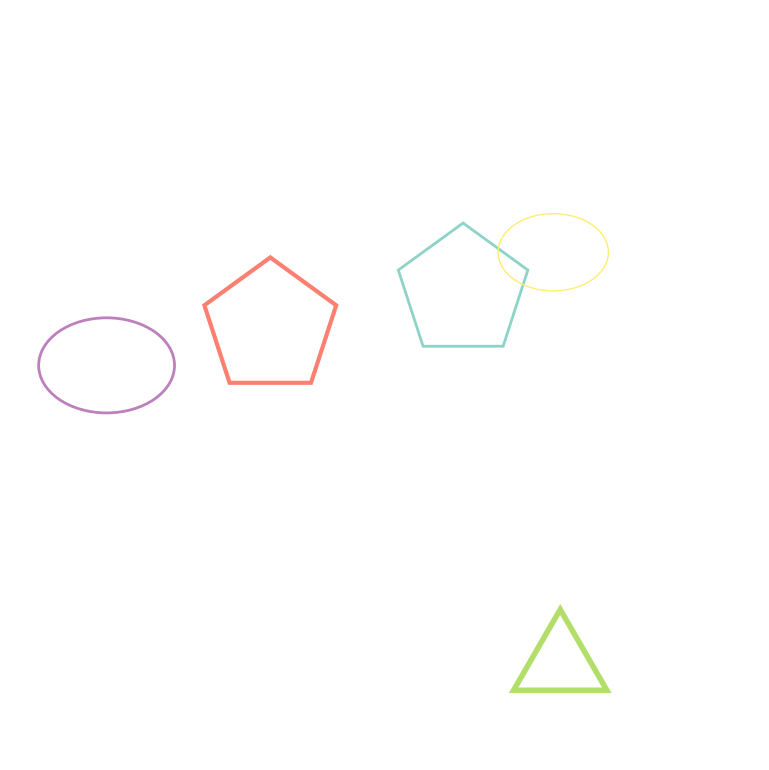[{"shape": "pentagon", "thickness": 1, "radius": 0.44, "center": [0.601, 0.622]}, {"shape": "pentagon", "thickness": 1.5, "radius": 0.45, "center": [0.351, 0.576]}, {"shape": "triangle", "thickness": 2, "radius": 0.35, "center": [0.728, 0.139]}, {"shape": "oval", "thickness": 1, "radius": 0.44, "center": [0.138, 0.526]}, {"shape": "oval", "thickness": 0.5, "radius": 0.36, "center": [0.719, 0.672]}]